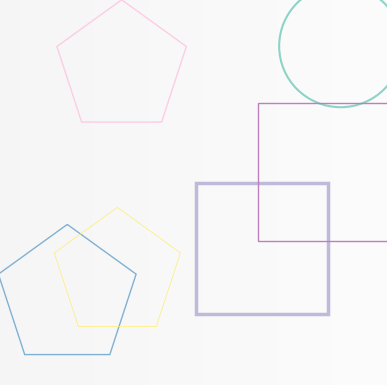[{"shape": "circle", "thickness": 1.5, "radius": 0.79, "center": [0.879, 0.88]}, {"shape": "square", "thickness": 2.5, "radius": 0.85, "center": [0.675, 0.354]}, {"shape": "pentagon", "thickness": 1, "radius": 0.93, "center": [0.174, 0.23]}, {"shape": "pentagon", "thickness": 1, "radius": 0.88, "center": [0.314, 0.825]}, {"shape": "square", "thickness": 1, "radius": 0.89, "center": [0.844, 0.554]}, {"shape": "pentagon", "thickness": 0.5, "radius": 0.86, "center": [0.303, 0.29]}]